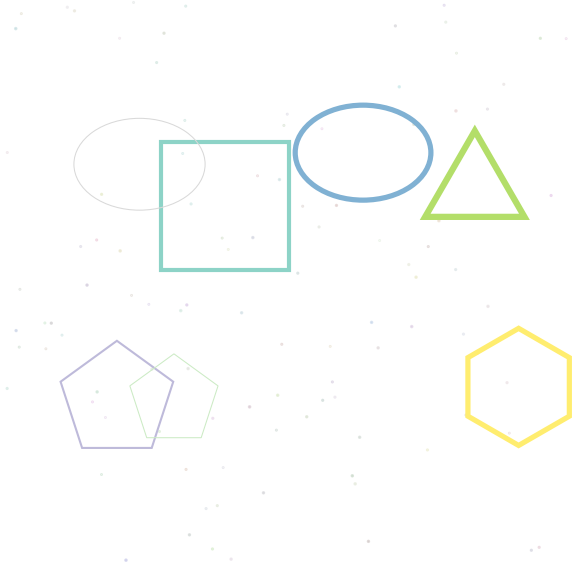[{"shape": "square", "thickness": 2, "radius": 0.55, "center": [0.39, 0.643]}, {"shape": "pentagon", "thickness": 1, "radius": 0.51, "center": [0.202, 0.306]}, {"shape": "oval", "thickness": 2.5, "radius": 0.59, "center": [0.629, 0.735]}, {"shape": "triangle", "thickness": 3, "radius": 0.5, "center": [0.822, 0.673]}, {"shape": "oval", "thickness": 0.5, "radius": 0.57, "center": [0.242, 0.715]}, {"shape": "pentagon", "thickness": 0.5, "radius": 0.4, "center": [0.301, 0.306]}, {"shape": "hexagon", "thickness": 2.5, "radius": 0.51, "center": [0.898, 0.329]}]